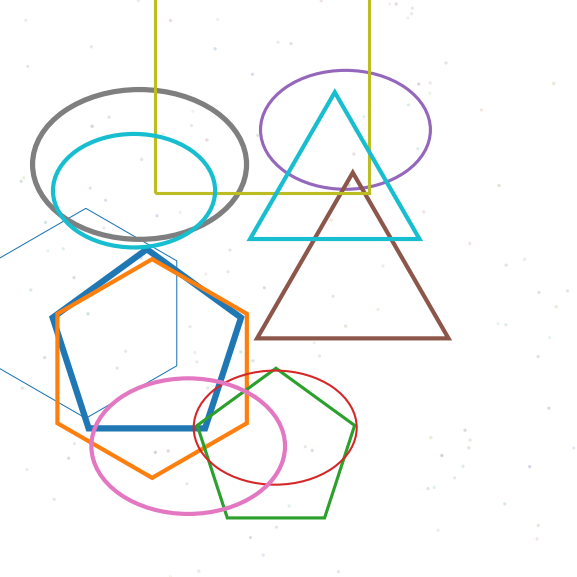[{"shape": "hexagon", "thickness": 0.5, "radius": 0.91, "center": [0.149, 0.457]}, {"shape": "pentagon", "thickness": 3, "radius": 0.86, "center": [0.254, 0.396]}, {"shape": "hexagon", "thickness": 2, "radius": 0.95, "center": [0.263, 0.361]}, {"shape": "pentagon", "thickness": 1.5, "radius": 0.72, "center": [0.478, 0.218]}, {"shape": "oval", "thickness": 1, "radius": 0.71, "center": [0.477, 0.259]}, {"shape": "oval", "thickness": 1.5, "radius": 0.74, "center": [0.598, 0.774]}, {"shape": "triangle", "thickness": 2, "radius": 0.96, "center": [0.611, 0.509]}, {"shape": "oval", "thickness": 2, "radius": 0.84, "center": [0.326, 0.227]}, {"shape": "oval", "thickness": 2.5, "radius": 0.93, "center": [0.242, 0.714]}, {"shape": "square", "thickness": 1.5, "radius": 0.93, "center": [0.454, 0.851]}, {"shape": "oval", "thickness": 2, "radius": 0.7, "center": [0.232, 0.669]}, {"shape": "triangle", "thickness": 2, "radius": 0.85, "center": [0.58, 0.67]}]